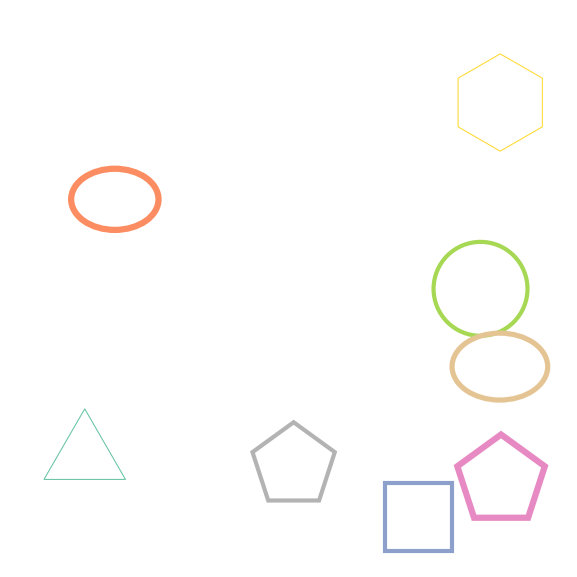[{"shape": "triangle", "thickness": 0.5, "radius": 0.41, "center": [0.147, 0.21]}, {"shape": "oval", "thickness": 3, "radius": 0.38, "center": [0.199, 0.654]}, {"shape": "square", "thickness": 2, "radius": 0.29, "center": [0.725, 0.104]}, {"shape": "pentagon", "thickness": 3, "radius": 0.4, "center": [0.868, 0.167]}, {"shape": "circle", "thickness": 2, "radius": 0.41, "center": [0.832, 0.499]}, {"shape": "hexagon", "thickness": 0.5, "radius": 0.42, "center": [0.866, 0.822]}, {"shape": "oval", "thickness": 2.5, "radius": 0.41, "center": [0.866, 0.364]}, {"shape": "pentagon", "thickness": 2, "radius": 0.37, "center": [0.508, 0.193]}]